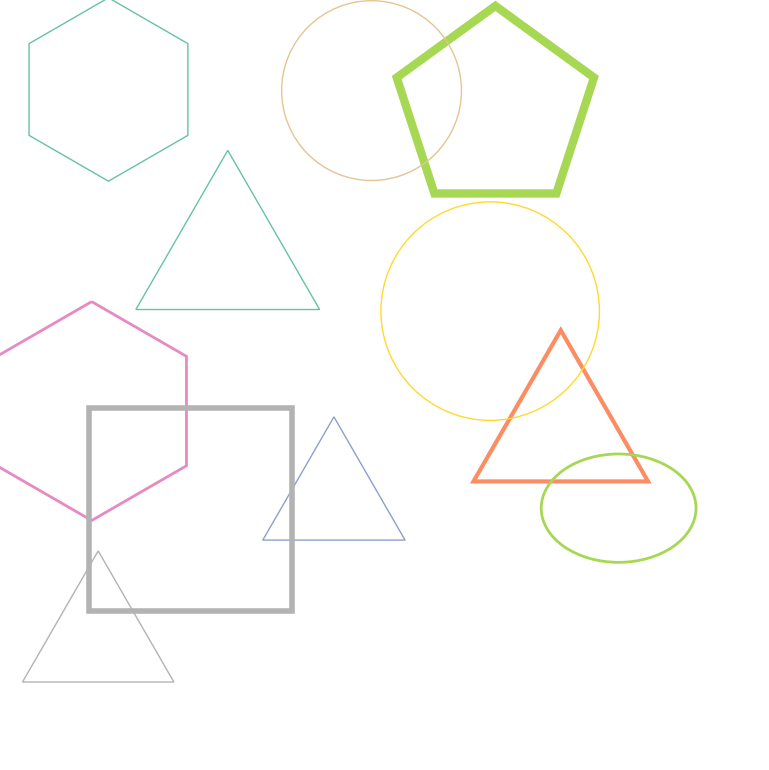[{"shape": "triangle", "thickness": 0.5, "radius": 0.69, "center": [0.296, 0.667]}, {"shape": "hexagon", "thickness": 0.5, "radius": 0.6, "center": [0.141, 0.884]}, {"shape": "triangle", "thickness": 1.5, "radius": 0.65, "center": [0.728, 0.44]}, {"shape": "triangle", "thickness": 0.5, "radius": 0.53, "center": [0.434, 0.352]}, {"shape": "hexagon", "thickness": 1, "radius": 0.71, "center": [0.119, 0.466]}, {"shape": "pentagon", "thickness": 3, "radius": 0.67, "center": [0.643, 0.858]}, {"shape": "oval", "thickness": 1, "radius": 0.5, "center": [0.803, 0.34]}, {"shape": "circle", "thickness": 0.5, "radius": 0.71, "center": [0.637, 0.596]}, {"shape": "circle", "thickness": 0.5, "radius": 0.58, "center": [0.483, 0.882]}, {"shape": "triangle", "thickness": 0.5, "radius": 0.57, "center": [0.128, 0.171]}, {"shape": "square", "thickness": 2, "radius": 0.66, "center": [0.247, 0.338]}]